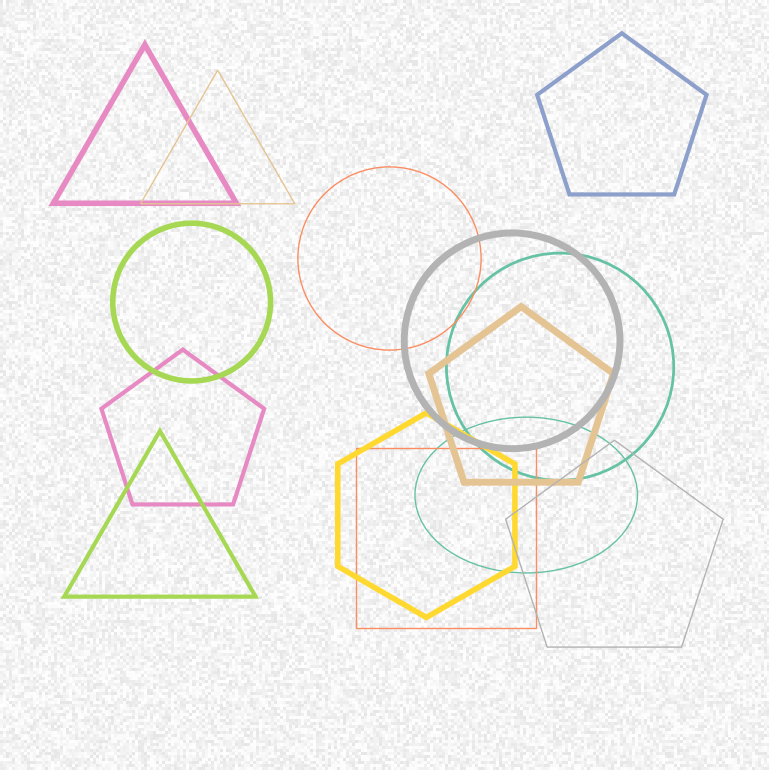[{"shape": "oval", "thickness": 0.5, "radius": 0.72, "center": [0.683, 0.357]}, {"shape": "circle", "thickness": 1, "radius": 0.74, "center": [0.727, 0.524]}, {"shape": "circle", "thickness": 0.5, "radius": 0.59, "center": [0.506, 0.664]}, {"shape": "square", "thickness": 0.5, "radius": 0.58, "center": [0.579, 0.301]}, {"shape": "pentagon", "thickness": 1.5, "radius": 0.58, "center": [0.808, 0.841]}, {"shape": "triangle", "thickness": 2, "radius": 0.69, "center": [0.188, 0.805]}, {"shape": "pentagon", "thickness": 1.5, "radius": 0.56, "center": [0.237, 0.435]}, {"shape": "triangle", "thickness": 1.5, "radius": 0.72, "center": [0.208, 0.297]}, {"shape": "circle", "thickness": 2, "radius": 0.51, "center": [0.249, 0.608]}, {"shape": "hexagon", "thickness": 2, "radius": 0.66, "center": [0.554, 0.331]}, {"shape": "pentagon", "thickness": 2.5, "radius": 0.63, "center": [0.677, 0.476]}, {"shape": "triangle", "thickness": 0.5, "radius": 0.58, "center": [0.283, 0.793]}, {"shape": "pentagon", "thickness": 0.5, "radius": 0.74, "center": [0.798, 0.28]}, {"shape": "circle", "thickness": 2.5, "radius": 0.7, "center": [0.665, 0.557]}]